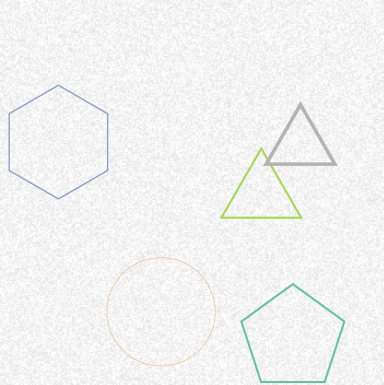[{"shape": "pentagon", "thickness": 1.5, "radius": 0.7, "center": [0.761, 0.121]}, {"shape": "hexagon", "thickness": 1, "radius": 0.74, "center": [0.152, 0.631]}, {"shape": "triangle", "thickness": 1.5, "radius": 0.6, "center": [0.679, 0.494]}, {"shape": "circle", "thickness": 0.5, "radius": 0.7, "center": [0.418, 0.19]}, {"shape": "triangle", "thickness": 2.5, "radius": 0.52, "center": [0.781, 0.625]}]